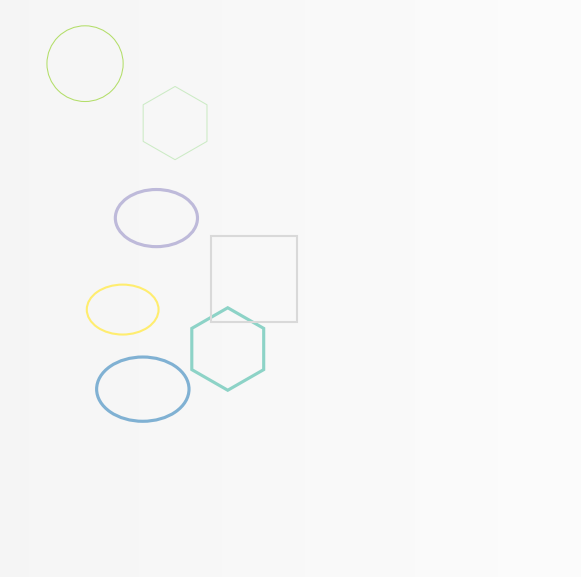[{"shape": "hexagon", "thickness": 1.5, "radius": 0.36, "center": [0.392, 0.395]}, {"shape": "oval", "thickness": 1.5, "radius": 0.35, "center": [0.269, 0.622]}, {"shape": "oval", "thickness": 1.5, "radius": 0.4, "center": [0.246, 0.325]}, {"shape": "circle", "thickness": 0.5, "radius": 0.33, "center": [0.146, 0.889]}, {"shape": "square", "thickness": 1, "radius": 0.37, "center": [0.437, 0.516]}, {"shape": "hexagon", "thickness": 0.5, "radius": 0.32, "center": [0.301, 0.786]}, {"shape": "oval", "thickness": 1, "radius": 0.31, "center": [0.211, 0.463]}]